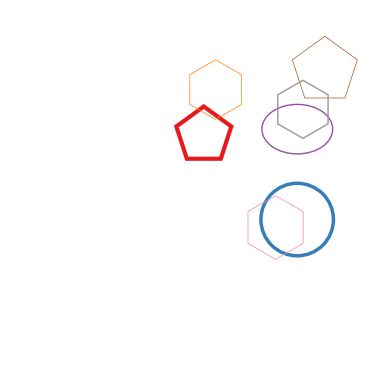[{"shape": "pentagon", "thickness": 3, "radius": 0.38, "center": [0.529, 0.648]}, {"shape": "circle", "thickness": 2.5, "radius": 0.47, "center": [0.772, 0.43]}, {"shape": "oval", "thickness": 1, "radius": 0.46, "center": [0.772, 0.665]}, {"shape": "hexagon", "thickness": 0.5, "radius": 0.39, "center": [0.56, 0.767]}, {"shape": "pentagon", "thickness": 0.5, "radius": 0.44, "center": [0.844, 0.817]}, {"shape": "hexagon", "thickness": 0.5, "radius": 0.41, "center": [0.716, 0.409]}, {"shape": "hexagon", "thickness": 1, "radius": 0.38, "center": [0.787, 0.716]}]